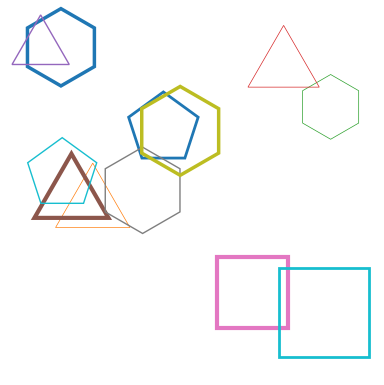[{"shape": "hexagon", "thickness": 2.5, "radius": 0.5, "center": [0.158, 0.877]}, {"shape": "pentagon", "thickness": 2, "radius": 0.47, "center": [0.424, 0.666]}, {"shape": "triangle", "thickness": 0.5, "radius": 0.56, "center": [0.241, 0.465]}, {"shape": "hexagon", "thickness": 0.5, "radius": 0.42, "center": [0.859, 0.722]}, {"shape": "triangle", "thickness": 0.5, "radius": 0.53, "center": [0.737, 0.827]}, {"shape": "triangle", "thickness": 1, "radius": 0.43, "center": [0.106, 0.875]}, {"shape": "triangle", "thickness": 3, "radius": 0.55, "center": [0.186, 0.49]}, {"shape": "square", "thickness": 3, "radius": 0.46, "center": [0.655, 0.24]}, {"shape": "hexagon", "thickness": 1, "radius": 0.56, "center": [0.37, 0.506]}, {"shape": "hexagon", "thickness": 2.5, "radius": 0.58, "center": [0.468, 0.66]}, {"shape": "pentagon", "thickness": 1, "radius": 0.47, "center": [0.162, 0.548]}, {"shape": "square", "thickness": 2, "radius": 0.58, "center": [0.841, 0.189]}]